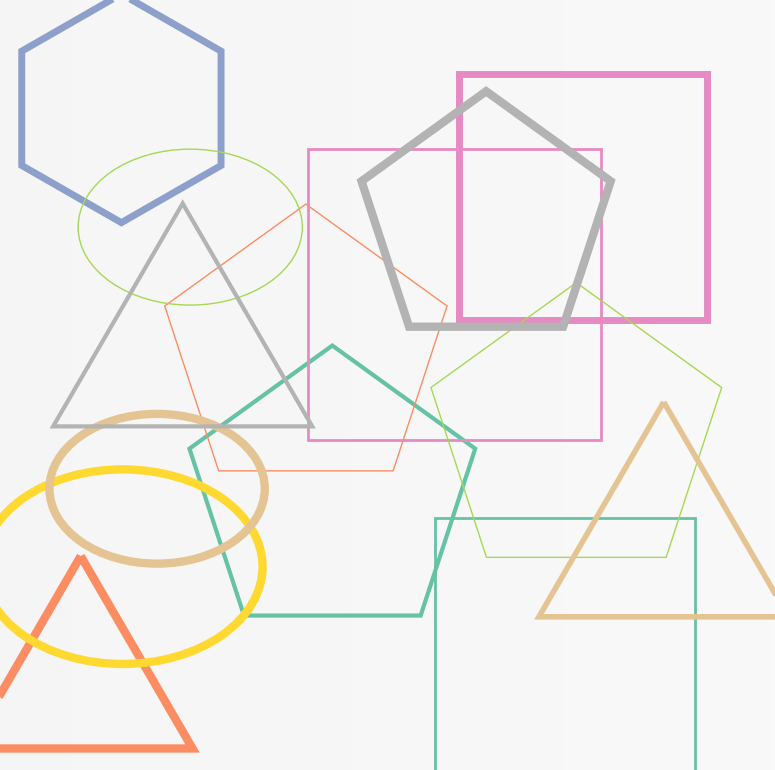[{"shape": "square", "thickness": 1, "radius": 0.84, "center": [0.729, 0.16]}, {"shape": "pentagon", "thickness": 1.5, "radius": 0.97, "center": [0.429, 0.357]}, {"shape": "pentagon", "thickness": 0.5, "radius": 0.96, "center": [0.395, 0.543]}, {"shape": "triangle", "thickness": 3, "radius": 0.83, "center": [0.104, 0.111]}, {"shape": "hexagon", "thickness": 2.5, "radius": 0.74, "center": [0.157, 0.859]}, {"shape": "square", "thickness": 1, "radius": 0.94, "center": [0.587, 0.618]}, {"shape": "square", "thickness": 2.5, "radius": 0.8, "center": [0.752, 0.744]}, {"shape": "oval", "thickness": 0.5, "radius": 0.72, "center": [0.245, 0.705]}, {"shape": "pentagon", "thickness": 0.5, "radius": 0.99, "center": [0.744, 0.436]}, {"shape": "oval", "thickness": 3, "radius": 0.9, "center": [0.158, 0.264]}, {"shape": "triangle", "thickness": 2, "radius": 0.93, "center": [0.856, 0.292]}, {"shape": "oval", "thickness": 3, "radius": 0.69, "center": [0.203, 0.365]}, {"shape": "pentagon", "thickness": 3, "radius": 0.85, "center": [0.627, 0.712]}, {"shape": "triangle", "thickness": 1.5, "radius": 0.97, "center": [0.236, 0.543]}]